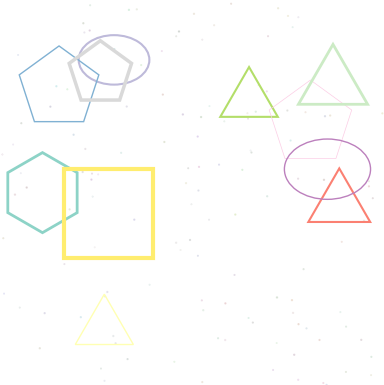[{"shape": "hexagon", "thickness": 2, "radius": 0.52, "center": [0.11, 0.5]}, {"shape": "triangle", "thickness": 1, "radius": 0.44, "center": [0.271, 0.149]}, {"shape": "oval", "thickness": 1.5, "radius": 0.46, "center": [0.296, 0.844]}, {"shape": "triangle", "thickness": 1.5, "radius": 0.46, "center": [0.881, 0.47]}, {"shape": "pentagon", "thickness": 1, "radius": 0.54, "center": [0.153, 0.772]}, {"shape": "triangle", "thickness": 1.5, "radius": 0.43, "center": [0.647, 0.74]}, {"shape": "pentagon", "thickness": 0.5, "radius": 0.56, "center": [0.806, 0.679]}, {"shape": "pentagon", "thickness": 2.5, "radius": 0.43, "center": [0.261, 0.809]}, {"shape": "oval", "thickness": 1, "radius": 0.56, "center": [0.851, 0.561]}, {"shape": "triangle", "thickness": 2, "radius": 0.52, "center": [0.865, 0.781]}, {"shape": "square", "thickness": 3, "radius": 0.58, "center": [0.282, 0.445]}]